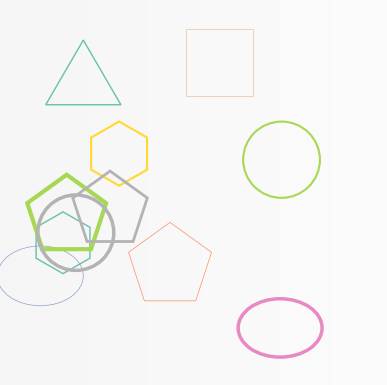[{"shape": "triangle", "thickness": 1, "radius": 0.56, "center": [0.215, 0.784]}, {"shape": "hexagon", "thickness": 1, "radius": 0.4, "center": [0.163, 0.369]}, {"shape": "pentagon", "thickness": 0.5, "radius": 0.56, "center": [0.439, 0.31]}, {"shape": "oval", "thickness": 0.5, "radius": 0.55, "center": [0.104, 0.283]}, {"shape": "oval", "thickness": 2.5, "radius": 0.54, "center": [0.723, 0.148]}, {"shape": "pentagon", "thickness": 3, "radius": 0.53, "center": [0.172, 0.439]}, {"shape": "circle", "thickness": 1.5, "radius": 0.5, "center": [0.727, 0.585]}, {"shape": "hexagon", "thickness": 1.5, "radius": 0.42, "center": [0.307, 0.601]}, {"shape": "square", "thickness": 0.5, "radius": 0.44, "center": [0.566, 0.838]}, {"shape": "pentagon", "thickness": 2, "radius": 0.51, "center": [0.284, 0.455]}, {"shape": "circle", "thickness": 2.5, "radius": 0.49, "center": [0.196, 0.396]}]